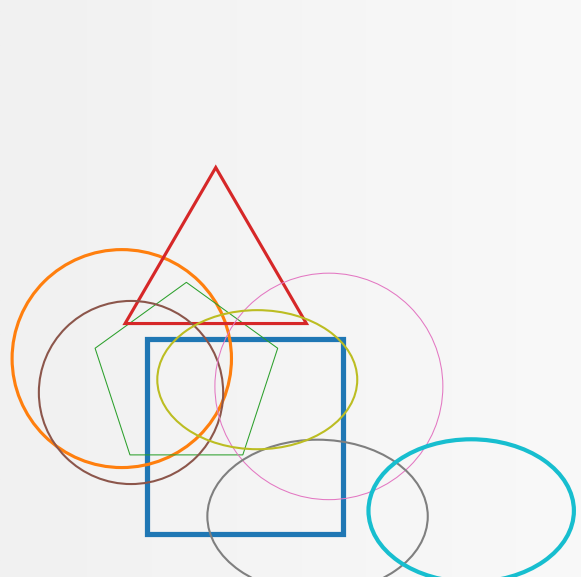[{"shape": "square", "thickness": 2.5, "radius": 0.84, "center": [0.421, 0.244]}, {"shape": "circle", "thickness": 1.5, "radius": 0.94, "center": [0.21, 0.378]}, {"shape": "pentagon", "thickness": 0.5, "radius": 0.83, "center": [0.321, 0.345]}, {"shape": "triangle", "thickness": 1.5, "radius": 0.9, "center": [0.371, 0.529]}, {"shape": "circle", "thickness": 1, "radius": 0.79, "center": [0.225, 0.319]}, {"shape": "circle", "thickness": 0.5, "radius": 0.98, "center": [0.566, 0.33]}, {"shape": "oval", "thickness": 1, "radius": 0.95, "center": [0.546, 0.105]}, {"shape": "oval", "thickness": 1, "radius": 0.86, "center": [0.443, 0.342]}, {"shape": "oval", "thickness": 2, "radius": 0.88, "center": [0.811, 0.115]}]